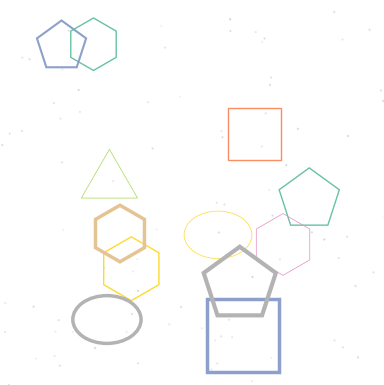[{"shape": "pentagon", "thickness": 1, "radius": 0.41, "center": [0.803, 0.482]}, {"shape": "hexagon", "thickness": 1, "radius": 0.34, "center": [0.243, 0.885]}, {"shape": "square", "thickness": 1, "radius": 0.34, "center": [0.661, 0.652]}, {"shape": "square", "thickness": 2.5, "radius": 0.47, "center": [0.631, 0.128]}, {"shape": "pentagon", "thickness": 1.5, "radius": 0.34, "center": [0.16, 0.88]}, {"shape": "hexagon", "thickness": 0.5, "radius": 0.4, "center": [0.735, 0.365]}, {"shape": "triangle", "thickness": 0.5, "radius": 0.42, "center": [0.284, 0.528]}, {"shape": "oval", "thickness": 0.5, "radius": 0.44, "center": [0.566, 0.39]}, {"shape": "hexagon", "thickness": 1, "radius": 0.41, "center": [0.341, 0.302]}, {"shape": "hexagon", "thickness": 2.5, "radius": 0.37, "center": [0.312, 0.393]}, {"shape": "pentagon", "thickness": 3, "radius": 0.49, "center": [0.623, 0.261]}, {"shape": "oval", "thickness": 2.5, "radius": 0.44, "center": [0.278, 0.17]}]